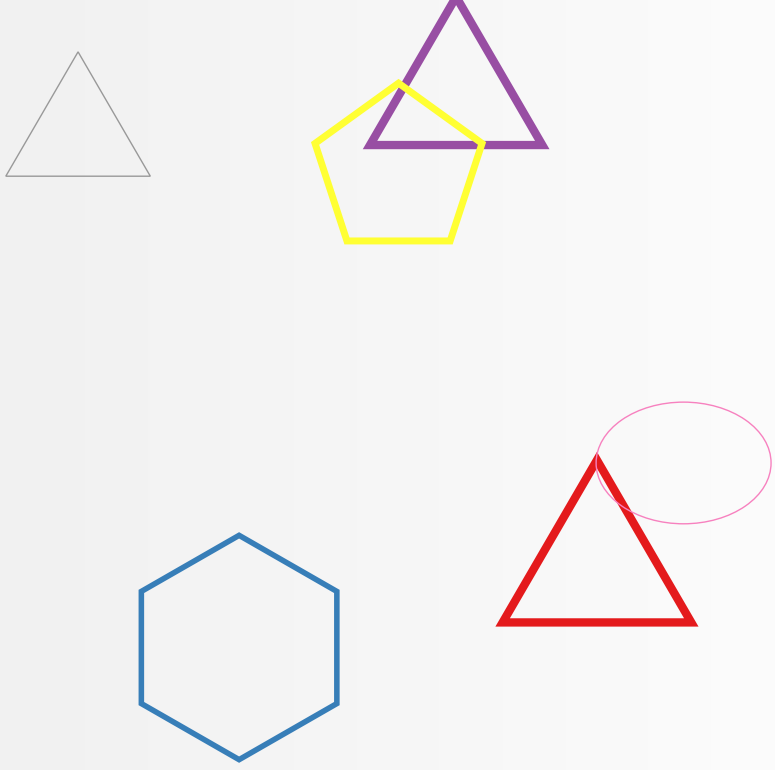[{"shape": "triangle", "thickness": 3, "radius": 0.7, "center": [0.77, 0.262]}, {"shape": "hexagon", "thickness": 2, "radius": 0.73, "center": [0.309, 0.159]}, {"shape": "triangle", "thickness": 3, "radius": 0.64, "center": [0.589, 0.876]}, {"shape": "pentagon", "thickness": 2.5, "radius": 0.57, "center": [0.514, 0.779]}, {"shape": "oval", "thickness": 0.5, "radius": 0.56, "center": [0.882, 0.399]}, {"shape": "triangle", "thickness": 0.5, "radius": 0.54, "center": [0.101, 0.825]}]